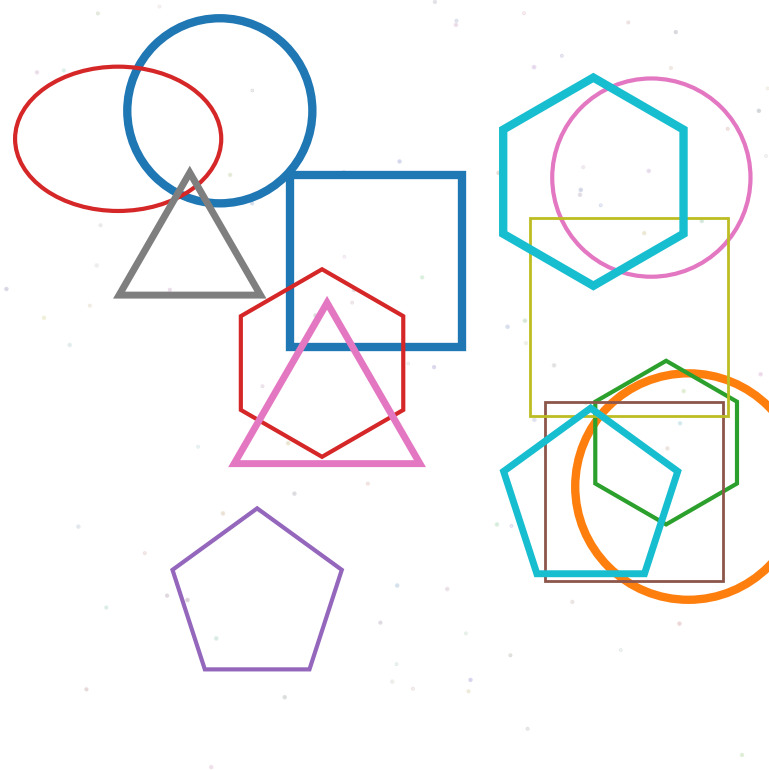[{"shape": "square", "thickness": 3, "radius": 0.56, "center": [0.489, 0.662]}, {"shape": "circle", "thickness": 3, "radius": 0.6, "center": [0.285, 0.856]}, {"shape": "circle", "thickness": 3, "radius": 0.74, "center": [0.894, 0.368]}, {"shape": "hexagon", "thickness": 1.5, "radius": 0.53, "center": [0.865, 0.425]}, {"shape": "oval", "thickness": 1.5, "radius": 0.67, "center": [0.153, 0.82]}, {"shape": "hexagon", "thickness": 1.5, "radius": 0.61, "center": [0.418, 0.529]}, {"shape": "pentagon", "thickness": 1.5, "radius": 0.58, "center": [0.334, 0.224]}, {"shape": "square", "thickness": 1, "radius": 0.58, "center": [0.823, 0.362]}, {"shape": "triangle", "thickness": 2.5, "radius": 0.7, "center": [0.425, 0.468]}, {"shape": "circle", "thickness": 1.5, "radius": 0.64, "center": [0.846, 0.769]}, {"shape": "triangle", "thickness": 2.5, "radius": 0.53, "center": [0.246, 0.67]}, {"shape": "square", "thickness": 1, "radius": 0.64, "center": [0.817, 0.588]}, {"shape": "pentagon", "thickness": 2.5, "radius": 0.59, "center": [0.767, 0.351]}, {"shape": "hexagon", "thickness": 3, "radius": 0.68, "center": [0.771, 0.764]}]